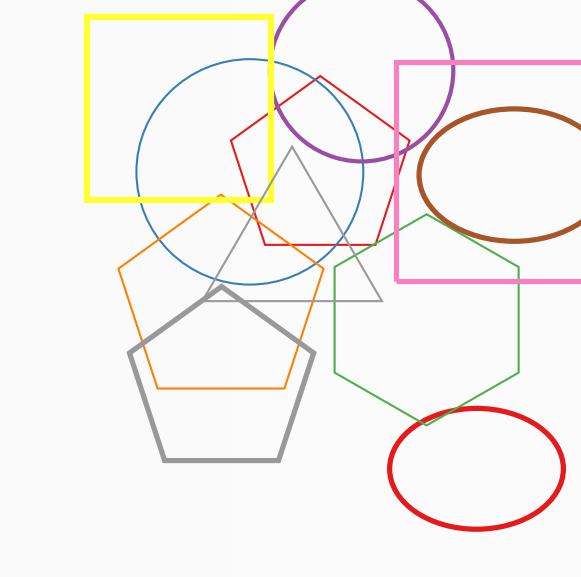[{"shape": "oval", "thickness": 2.5, "radius": 0.75, "center": [0.82, 0.187]}, {"shape": "pentagon", "thickness": 1, "radius": 0.81, "center": [0.551, 0.706]}, {"shape": "circle", "thickness": 1, "radius": 0.98, "center": [0.43, 0.702]}, {"shape": "hexagon", "thickness": 1, "radius": 0.91, "center": [0.734, 0.445]}, {"shape": "circle", "thickness": 2, "radius": 0.79, "center": [0.622, 0.877]}, {"shape": "pentagon", "thickness": 1, "radius": 0.93, "center": [0.38, 0.477]}, {"shape": "square", "thickness": 3, "radius": 0.79, "center": [0.308, 0.811]}, {"shape": "oval", "thickness": 2.5, "radius": 0.82, "center": [0.885, 0.696]}, {"shape": "square", "thickness": 2.5, "radius": 0.95, "center": [0.87, 0.703]}, {"shape": "triangle", "thickness": 1, "radius": 0.89, "center": [0.503, 0.567]}, {"shape": "pentagon", "thickness": 2.5, "radius": 0.83, "center": [0.381, 0.336]}]